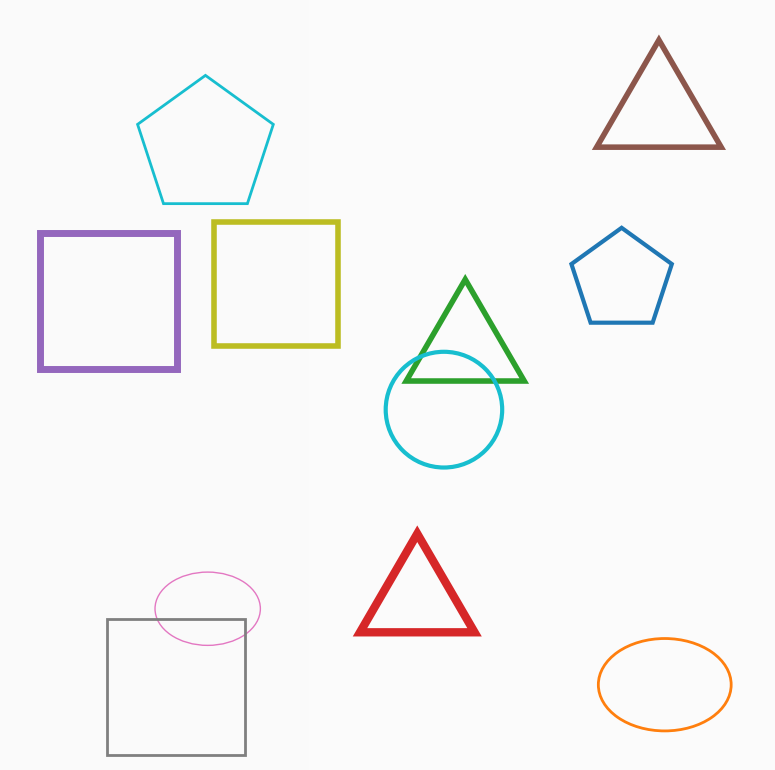[{"shape": "pentagon", "thickness": 1.5, "radius": 0.34, "center": [0.802, 0.636]}, {"shape": "oval", "thickness": 1, "radius": 0.43, "center": [0.858, 0.111]}, {"shape": "triangle", "thickness": 2, "radius": 0.44, "center": [0.6, 0.549]}, {"shape": "triangle", "thickness": 3, "radius": 0.43, "center": [0.538, 0.221]}, {"shape": "square", "thickness": 2.5, "radius": 0.44, "center": [0.14, 0.609]}, {"shape": "triangle", "thickness": 2, "radius": 0.46, "center": [0.85, 0.855]}, {"shape": "oval", "thickness": 0.5, "radius": 0.34, "center": [0.268, 0.209]}, {"shape": "square", "thickness": 1, "radius": 0.44, "center": [0.227, 0.108]}, {"shape": "square", "thickness": 2, "radius": 0.4, "center": [0.356, 0.631]}, {"shape": "circle", "thickness": 1.5, "radius": 0.38, "center": [0.573, 0.468]}, {"shape": "pentagon", "thickness": 1, "radius": 0.46, "center": [0.265, 0.81]}]